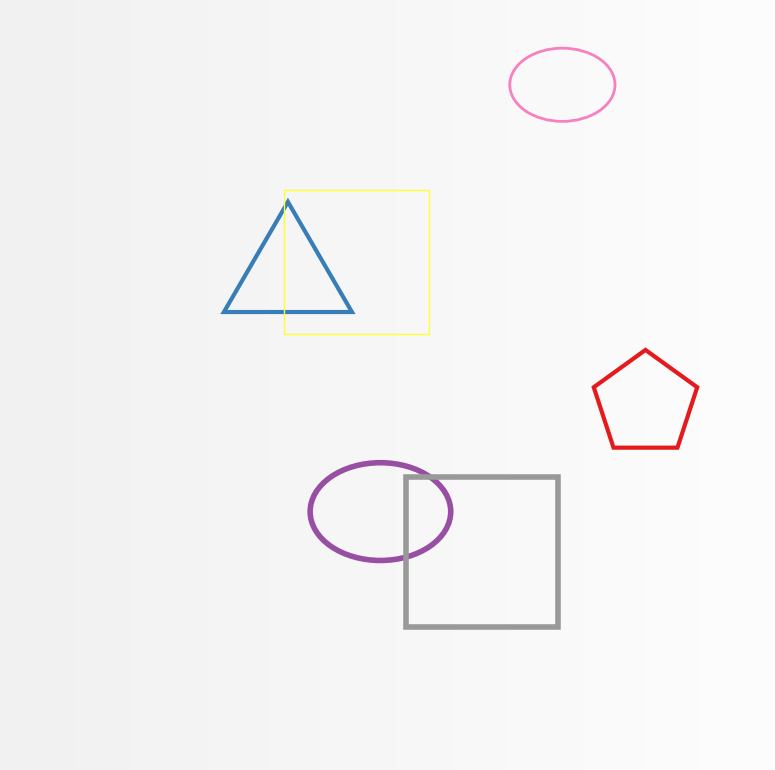[{"shape": "pentagon", "thickness": 1.5, "radius": 0.35, "center": [0.833, 0.475]}, {"shape": "triangle", "thickness": 1.5, "radius": 0.48, "center": [0.372, 0.642]}, {"shape": "oval", "thickness": 2, "radius": 0.45, "center": [0.491, 0.336]}, {"shape": "square", "thickness": 0.5, "radius": 0.47, "center": [0.46, 0.659]}, {"shape": "oval", "thickness": 1, "radius": 0.34, "center": [0.726, 0.89]}, {"shape": "square", "thickness": 2, "radius": 0.49, "center": [0.622, 0.283]}]